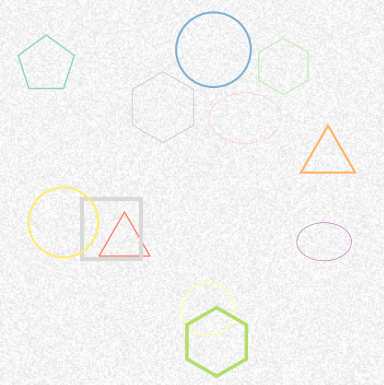[{"shape": "pentagon", "thickness": 1, "radius": 0.38, "center": [0.12, 0.832]}, {"shape": "circle", "thickness": 1, "radius": 0.34, "center": [0.541, 0.197]}, {"shape": "hexagon", "thickness": 0.5, "radius": 0.46, "center": [0.423, 0.721]}, {"shape": "triangle", "thickness": 1, "radius": 0.38, "center": [0.323, 0.373]}, {"shape": "circle", "thickness": 1.5, "radius": 0.48, "center": [0.555, 0.871]}, {"shape": "triangle", "thickness": 1.5, "radius": 0.41, "center": [0.852, 0.592]}, {"shape": "hexagon", "thickness": 2.5, "radius": 0.45, "center": [0.563, 0.112]}, {"shape": "oval", "thickness": 0.5, "radius": 0.47, "center": [0.637, 0.693]}, {"shape": "square", "thickness": 3, "radius": 0.39, "center": [0.29, 0.405]}, {"shape": "oval", "thickness": 0.5, "radius": 0.35, "center": [0.842, 0.372]}, {"shape": "hexagon", "thickness": 1, "radius": 0.37, "center": [0.736, 0.828]}, {"shape": "circle", "thickness": 1.5, "radius": 0.45, "center": [0.165, 0.422]}]